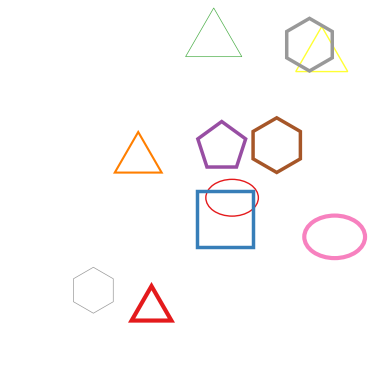[{"shape": "oval", "thickness": 1, "radius": 0.34, "center": [0.603, 0.486]}, {"shape": "triangle", "thickness": 3, "radius": 0.3, "center": [0.394, 0.197]}, {"shape": "square", "thickness": 2.5, "radius": 0.36, "center": [0.585, 0.432]}, {"shape": "triangle", "thickness": 0.5, "radius": 0.42, "center": [0.555, 0.895]}, {"shape": "pentagon", "thickness": 2.5, "radius": 0.33, "center": [0.576, 0.619]}, {"shape": "triangle", "thickness": 1.5, "radius": 0.35, "center": [0.359, 0.587]}, {"shape": "triangle", "thickness": 1, "radius": 0.39, "center": [0.836, 0.853]}, {"shape": "hexagon", "thickness": 2.5, "radius": 0.35, "center": [0.719, 0.623]}, {"shape": "oval", "thickness": 3, "radius": 0.39, "center": [0.869, 0.385]}, {"shape": "hexagon", "thickness": 2.5, "radius": 0.34, "center": [0.804, 0.884]}, {"shape": "hexagon", "thickness": 0.5, "radius": 0.3, "center": [0.243, 0.246]}]